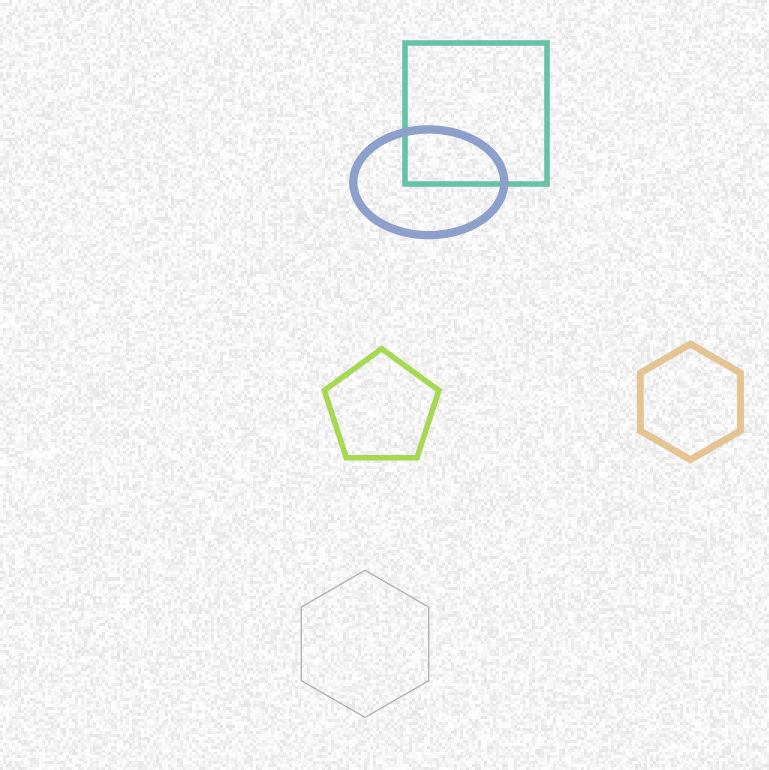[{"shape": "square", "thickness": 2, "radius": 0.46, "center": [0.618, 0.853]}, {"shape": "oval", "thickness": 3, "radius": 0.49, "center": [0.557, 0.763]}, {"shape": "pentagon", "thickness": 2, "radius": 0.39, "center": [0.496, 0.469]}, {"shape": "hexagon", "thickness": 2.5, "radius": 0.38, "center": [0.897, 0.478]}, {"shape": "hexagon", "thickness": 0.5, "radius": 0.48, "center": [0.474, 0.164]}]